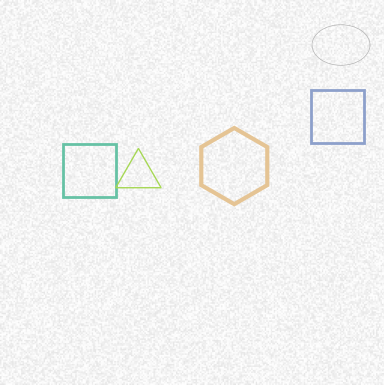[{"shape": "square", "thickness": 2, "radius": 0.34, "center": [0.233, 0.557]}, {"shape": "square", "thickness": 2, "radius": 0.34, "center": [0.877, 0.697]}, {"shape": "triangle", "thickness": 1, "radius": 0.34, "center": [0.36, 0.546]}, {"shape": "hexagon", "thickness": 3, "radius": 0.49, "center": [0.609, 0.569]}, {"shape": "oval", "thickness": 0.5, "radius": 0.38, "center": [0.886, 0.883]}]